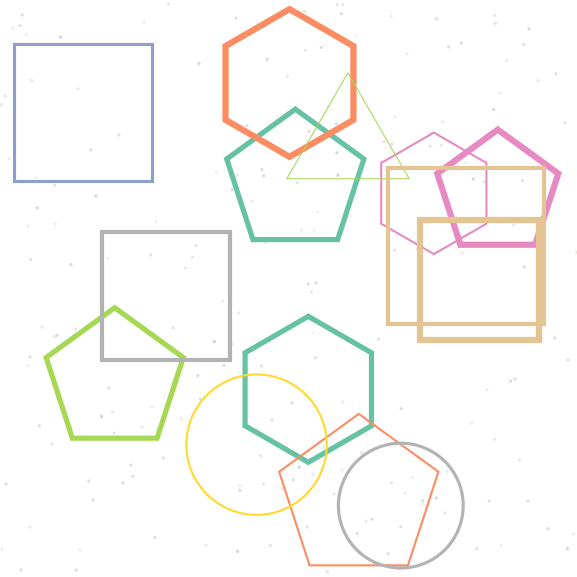[{"shape": "hexagon", "thickness": 2.5, "radius": 0.63, "center": [0.534, 0.325]}, {"shape": "pentagon", "thickness": 2.5, "radius": 0.62, "center": [0.511, 0.685]}, {"shape": "hexagon", "thickness": 3, "radius": 0.64, "center": [0.501, 0.855]}, {"shape": "pentagon", "thickness": 1, "radius": 0.72, "center": [0.621, 0.137]}, {"shape": "square", "thickness": 1.5, "radius": 0.6, "center": [0.143, 0.804]}, {"shape": "pentagon", "thickness": 3, "radius": 0.55, "center": [0.862, 0.665]}, {"shape": "hexagon", "thickness": 1, "radius": 0.53, "center": [0.751, 0.664]}, {"shape": "pentagon", "thickness": 2.5, "radius": 0.62, "center": [0.199, 0.341]}, {"shape": "triangle", "thickness": 0.5, "radius": 0.61, "center": [0.603, 0.751]}, {"shape": "circle", "thickness": 1, "radius": 0.61, "center": [0.444, 0.229]}, {"shape": "square", "thickness": 2, "radius": 0.68, "center": [0.806, 0.573]}, {"shape": "square", "thickness": 3, "radius": 0.52, "center": [0.83, 0.514]}, {"shape": "square", "thickness": 2, "radius": 0.56, "center": [0.288, 0.486]}, {"shape": "circle", "thickness": 1.5, "radius": 0.54, "center": [0.694, 0.124]}]